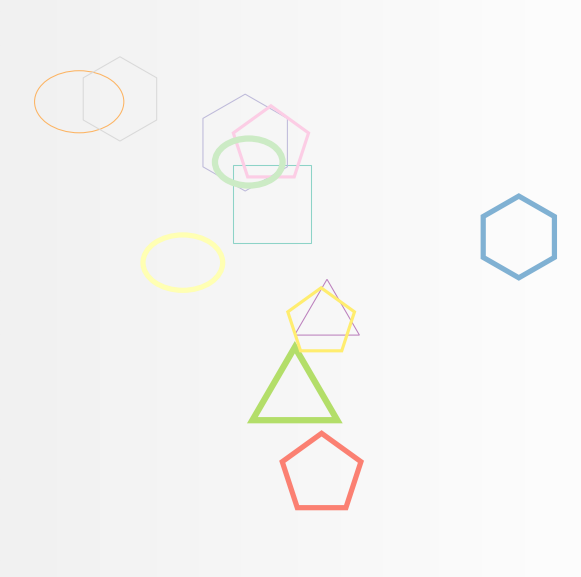[{"shape": "square", "thickness": 0.5, "radius": 0.34, "center": [0.468, 0.645]}, {"shape": "oval", "thickness": 2.5, "radius": 0.34, "center": [0.315, 0.544]}, {"shape": "hexagon", "thickness": 0.5, "radius": 0.42, "center": [0.422, 0.752]}, {"shape": "pentagon", "thickness": 2.5, "radius": 0.36, "center": [0.553, 0.178]}, {"shape": "hexagon", "thickness": 2.5, "radius": 0.35, "center": [0.893, 0.589]}, {"shape": "oval", "thickness": 0.5, "radius": 0.38, "center": [0.136, 0.823]}, {"shape": "triangle", "thickness": 3, "radius": 0.42, "center": [0.507, 0.314]}, {"shape": "pentagon", "thickness": 1.5, "radius": 0.34, "center": [0.466, 0.748]}, {"shape": "hexagon", "thickness": 0.5, "radius": 0.36, "center": [0.206, 0.828]}, {"shape": "triangle", "thickness": 0.5, "radius": 0.32, "center": [0.563, 0.451]}, {"shape": "oval", "thickness": 3, "radius": 0.29, "center": [0.428, 0.719]}, {"shape": "pentagon", "thickness": 1.5, "radius": 0.3, "center": [0.553, 0.44]}]